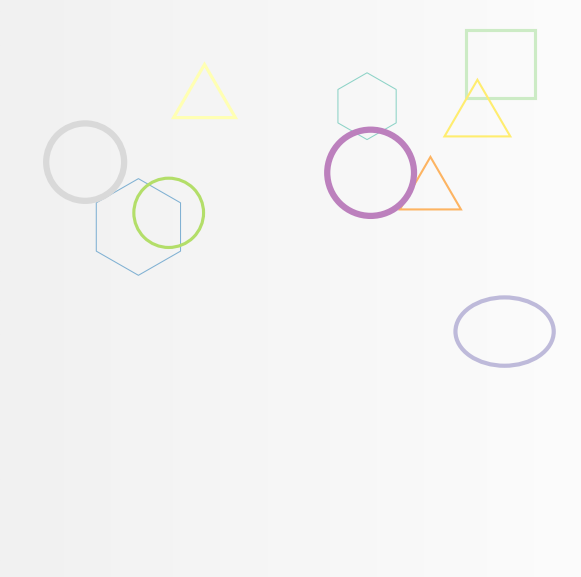[{"shape": "hexagon", "thickness": 0.5, "radius": 0.29, "center": [0.631, 0.815]}, {"shape": "triangle", "thickness": 1.5, "radius": 0.31, "center": [0.352, 0.826]}, {"shape": "oval", "thickness": 2, "radius": 0.42, "center": [0.868, 0.425]}, {"shape": "hexagon", "thickness": 0.5, "radius": 0.42, "center": [0.238, 0.606]}, {"shape": "triangle", "thickness": 1, "radius": 0.3, "center": [0.741, 0.667]}, {"shape": "circle", "thickness": 1.5, "radius": 0.3, "center": [0.29, 0.631]}, {"shape": "circle", "thickness": 3, "radius": 0.34, "center": [0.147, 0.718]}, {"shape": "circle", "thickness": 3, "radius": 0.37, "center": [0.638, 0.7]}, {"shape": "square", "thickness": 1.5, "radius": 0.3, "center": [0.861, 0.888]}, {"shape": "triangle", "thickness": 1, "radius": 0.33, "center": [0.821, 0.796]}]